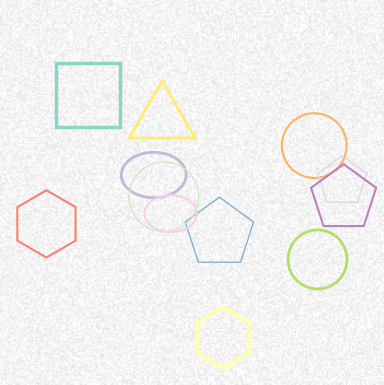[{"shape": "square", "thickness": 2.5, "radius": 0.42, "center": [0.228, 0.754]}, {"shape": "hexagon", "thickness": 3, "radius": 0.39, "center": [0.58, 0.123]}, {"shape": "oval", "thickness": 2, "radius": 0.42, "center": [0.399, 0.545]}, {"shape": "hexagon", "thickness": 1.5, "radius": 0.44, "center": [0.121, 0.419]}, {"shape": "pentagon", "thickness": 1, "radius": 0.47, "center": [0.57, 0.394]}, {"shape": "circle", "thickness": 1.5, "radius": 0.42, "center": [0.816, 0.622]}, {"shape": "circle", "thickness": 2, "radius": 0.38, "center": [0.825, 0.326]}, {"shape": "oval", "thickness": 1.5, "radius": 0.34, "center": [0.443, 0.445]}, {"shape": "pentagon", "thickness": 1, "radius": 0.33, "center": [0.889, 0.529]}, {"shape": "pentagon", "thickness": 1.5, "radius": 0.44, "center": [0.893, 0.485]}, {"shape": "circle", "thickness": 1, "radius": 0.45, "center": [0.426, 0.489]}, {"shape": "triangle", "thickness": 2, "radius": 0.49, "center": [0.421, 0.691]}]